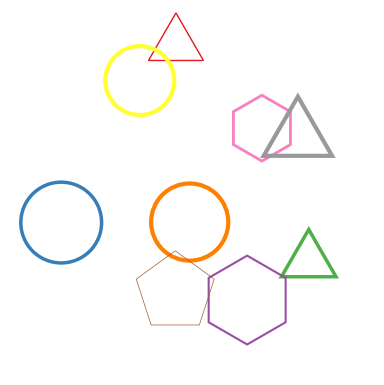[{"shape": "triangle", "thickness": 1, "radius": 0.41, "center": [0.457, 0.884]}, {"shape": "circle", "thickness": 2.5, "radius": 0.52, "center": [0.159, 0.422]}, {"shape": "triangle", "thickness": 2.5, "radius": 0.41, "center": [0.802, 0.322]}, {"shape": "hexagon", "thickness": 1.5, "radius": 0.58, "center": [0.642, 0.221]}, {"shape": "circle", "thickness": 3, "radius": 0.5, "center": [0.493, 0.423]}, {"shape": "circle", "thickness": 3, "radius": 0.45, "center": [0.363, 0.791]}, {"shape": "pentagon", "thickness": 0.5, "radius": 0.53, "center": [0.455, 0.242]}, {"shape": "hexagon", "thickness": 2, "radius": 0.43, "center": [0.68, 0.667]}, {"shape": "triangle", "thickness": 3, "radius": 0.51, "center": [0.774, 0.647]}]